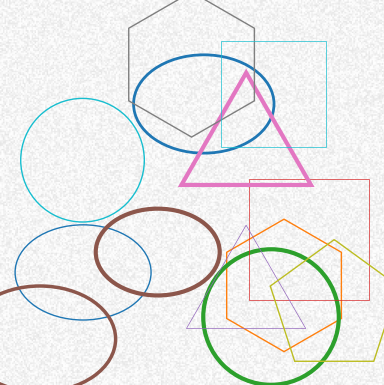[{"shape": "oval", "thickness": 2, "radius": 0.91, "center": [0.529, 0.73]}, {"shape": "oval", "thickness": 1, "radius": 0.88, "center": [0.216, 0.292]}, {"shape": "hexagon", "thickness": 1, "radius": 0.86, "center": [0.738, 0.259]}, {"shape": "circle", "thickness": 3, "radius": 0.88, "center": [0.704, 0.177]}, {"shape": "square", "thickness": 0.5, "radius": 0.78, "center": [0.803, 0.377]}, {"shape": "triangle", "thickness": 0.5, "radius": 0.89, "center": [0.639, 0.236]}, {"shape": "oval", "thickness": 3, "radius": 0.8, "center": [0.41, 0.345]}, {"shape": "oval", "thickness": 2.5, "radius": 0.98, "center": [0.104, 0.12]}, {"shape": "triangle", "thickness": 3, "radius": 0.97, "center": [0.639, 0.617]}, {"shape": "hexagon", "thickness": 1, "radius": 0.94, "center": [0.498, 0.832]}, {"shape": "pentagon", "thickness": 1, "radius": 0.87, "center": [0.868, 0.203]}, {"shape": "square", "thickness": 0.5, "radius": 0.68, "center": [0.71, 0.756]}, {"shape": "circle", "thickness": 1, "radius": 0.8, "center": [0.214, 0.584]}]